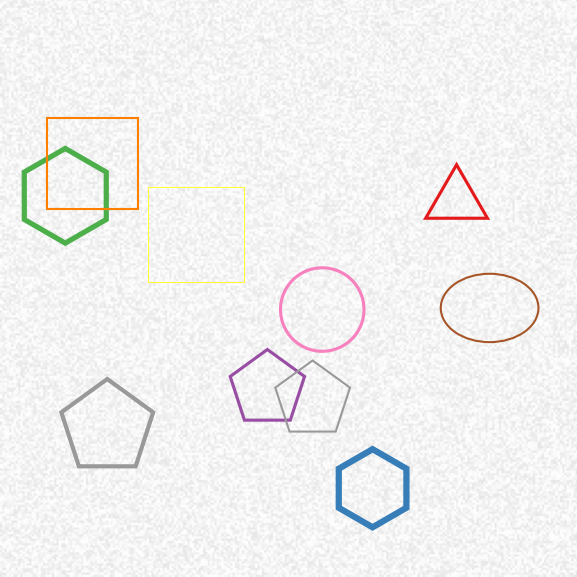[{"shape": "triangle", "thickness": 1.5, "radius": 0.31, "center": [0.791, 0.652]}, {"shape": "hexagon", "thickness": 3, "radius": 0.34, "center": [0.645, 0.154]}, {"shape": "hexagon", "thickness": 2.5, "radius": 0.41, "center": [0.113, 0.66]}, {"shape": "pentagon", "thickness": 1.5, "radius": 0.34, "center": [0.463, 0.326]}, {"shape": "square", "thickness": 1, "radius": 0.39, "center": [0.16, 0.716]}, {"shape": "square", "thickness": 0.5, "radius": 0.41, "center": [0.339, 0.594]}, {"shape": "oval", "thickness": 1, "radius": 0.42, "center": [0.848, 0.466]}, {"shape": "circle", "thickness": 1.5, "radius": 0.36, "center": [0.558, 0.463]}, {"shape": "pentagon", "thickness": 2, "radius": 0.42, "center": [0.186, 0.259]}, {"shape": "pentagon", "thickness": 1, "radius": 0.34, "center": [0.541, 0.307]}]